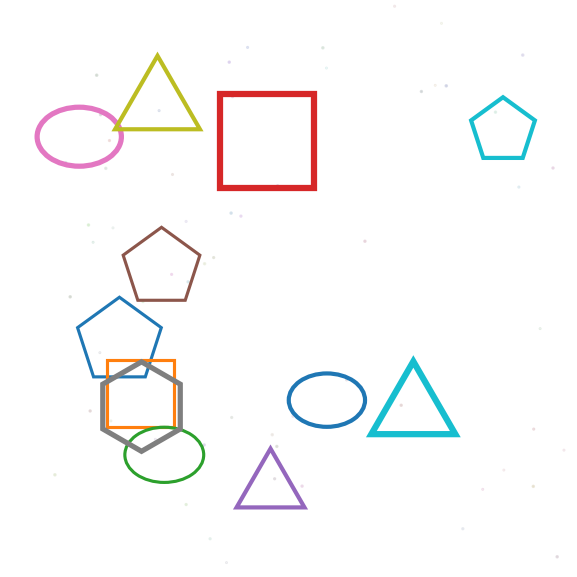[{"shape": "oval", "thickness": 2, "radius": 0.33, "center": [0.566, 0.306]}, {"shape": "pentagon", "thickness": 1.5, "radius": 0.38, "center": [0.207, 0.408]}, {"shape": "square", "thickness": 1.5, "radius": 0.29, "center": [0.244, 0.318]}, {"shape": "oval", "thickness": 1.5, "radius": 0.34, "center": [0.284, 0.212]}, {"shape": "square", "thickness": 3, "radius": 0.41, "center": [0.463, 0.756]}, {"shape": "triangle", "thickness": 2, "radius": 0.34, "center": [0.468, 0.154]}, {"shape": "pentagon", "thickness": 1.5, "radius": 0.35, "center": [0.28, 0.536]}, {"shape": "oval", "thickness": 2.5, "radius": 0.36, "center": [0.137, 0.762]}, {"shape": "hexagon", "thickness": 2.5, "radius": 0.39, "center": [0.245, 0.295]}, {"shape": "triangle", "thickness": 2, "radius": 0.42, "center": [0.273, 0.818]}, {"shape": "triangle", "thickness": 3, "radius": 0.42, "center": [0.716, 0.289]}, {"shape": "pentagon", "thickness": 2, "radius": 0.29, "center": [0.871, 0.773]}]